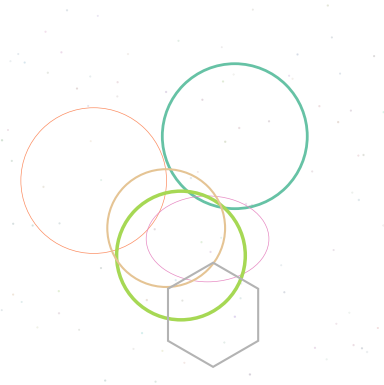[{"shape": "circle", "thickness": 2, "radius": 0.94, "center": [0.61, 0.646]}, {"shape": "circle", "thickness": 0.5, "radius": 0.95, "center": [0.243, 0.531]}, {"shape": "oval", "thickness": 0.5, "radius": 0.8, "center": [0.539, 0.38]}, {"shape": "circle", "thickness": 2.5, "radius": 0.84, "center": [0.47, 0.336]}, {"shape": "circle", "thickness": 1.5, "radius": 0.76, "center": [0.432, 0.408]}, {"shape": "hexagon", "thickness": 1.5, "radius": 0.68, "center": [0.553, 0.182]}]